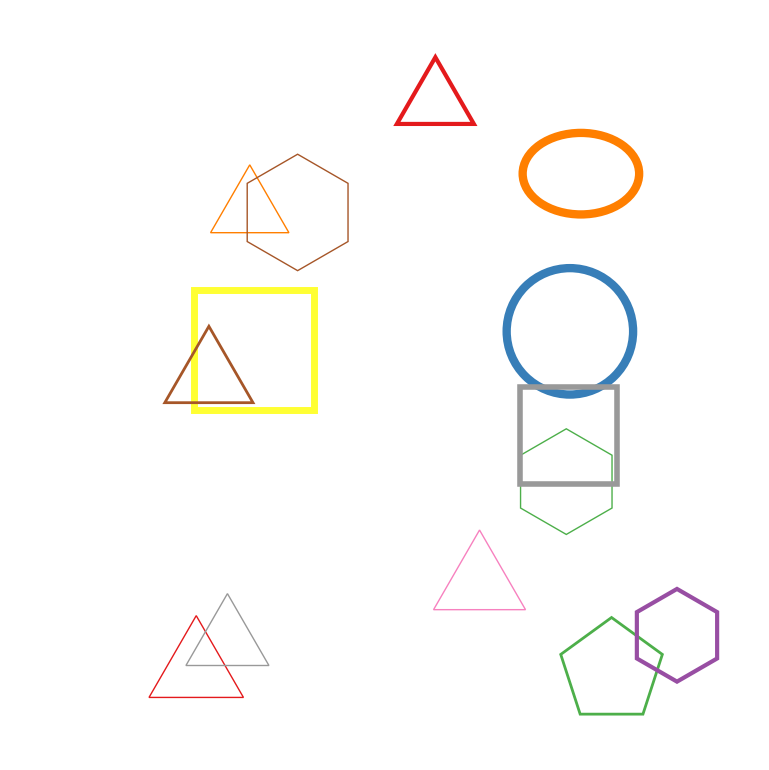[{"shape": "triangle", "thickness": 0.5, "radius": 0.35, "center": [0.255, 0.13]}, {"shape": "triangle", "thickness": 1.5, "radius": 0.29, "center": [0.565, 0.868]}, {"shape": "circle", "thickness": 3, "radius": 0.41, "center": [0.74, 0.57]}, {"shape": "hexagon", "thickness": 0.5, "radius": 0.34, "center": [0.735, 0.375]}, {"shape": "pentagon", "thickness": 1, "radius": 0.35, "center": [0.794, 0.129]}, {"shape": "hexagon", "thickness": 1.5, "radius": 0.3, "center": [0.879, 0.175]}, {"shape": "oval", "thickness": 3, "radius": 0.38, "center": [0.754, 0.774]}, {"shape": "triangle", "thickness": 0.5, "radius": 0.29, "center": [0.324, 0.727]}, {"shape": "square", "thickness": 2.5, "radius": 0.39, "center": [0.33, 0.545]}, {"shape": "triangle", "thickness": 1, "radius": 0.33, "center": [0.271, 0.51]}, {"shape": "hexagon", "thickness": 0.5, "radius": 0.38, "center": [0.387, 0.724]}, {"shape": "triangle", "thickness": 0.5, "radius": 0.34, "center": [0.623, 0.243]}, {"shape": "triangle", "thickness": 0.5, "radius": 0.31, "center": [0.295, 0.167]}, {"shape": "square", "thickness": 2, "radius": 0.31, "center": [0.739, 0.435]}]